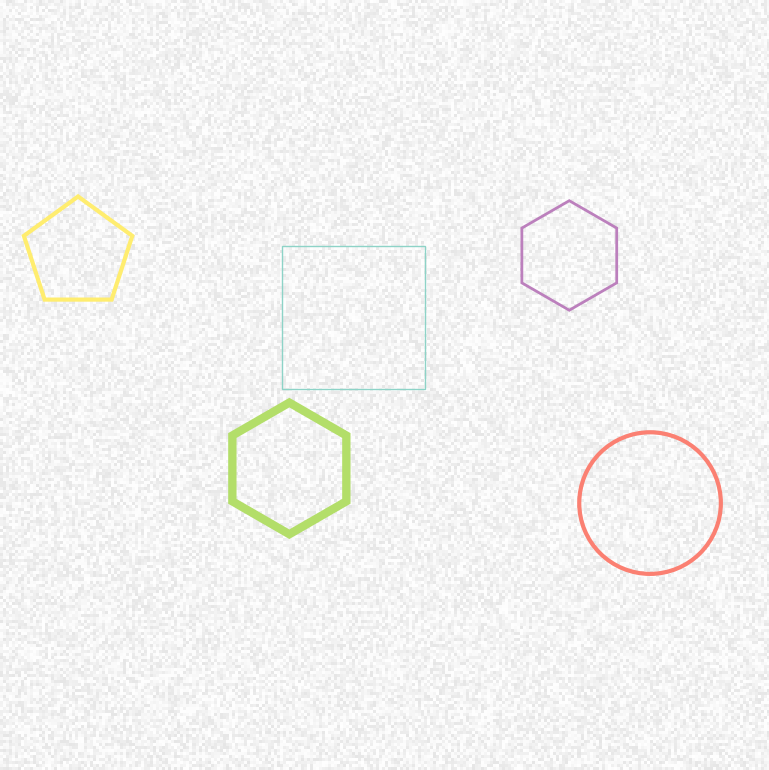[{"shape": "square", "thickness": 0.5, "radius": 0.46, "center": [0.459, 0.588]}, {"shape": "circle", "thickness": 1.5, "radius": 0.46, "center": [0.844, 0.347]}, {"shape": "hexagon", "thickness": 3, "radius": 0.43, "center": [0.376, 0.392]}, {"shape": "hexagon", "thickness": 1, "radius": 0.36, "center": [0.739, 0.668]}, {"shape": "pentagon", "thickness": 1.5, "radius": 0.37, "center": [0.101, 0.671]}]